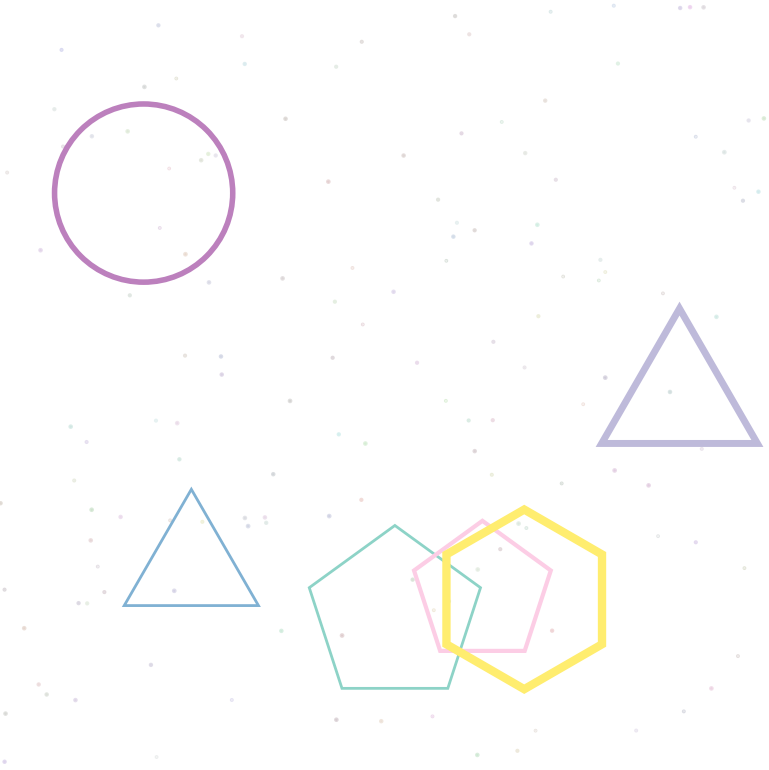[{"shape": "pentagon", "thickness": 1, "radius": 0.58, "center": [0.513, 0.201]}, {"shape": "triangle", "thickness": 2.5, "radius": 0.58, "center": [0.882, 0.482]}, {"shape": "triangle", "thickness": 1, "radius": 0.5, "center": [0.248, 0.264]}, {"shape": "pentagon", "thickness": 1.5, "radius": 0.47, "center": [0.627, 0.23]}, {"shape": "circle", "thickness": 2, "radius": 0.58, "center": [0.187, 0.749]}, {"shape": "hexagon", "thickness": 3, "radius": 0.58, "center": [0.681, 0.222]}]